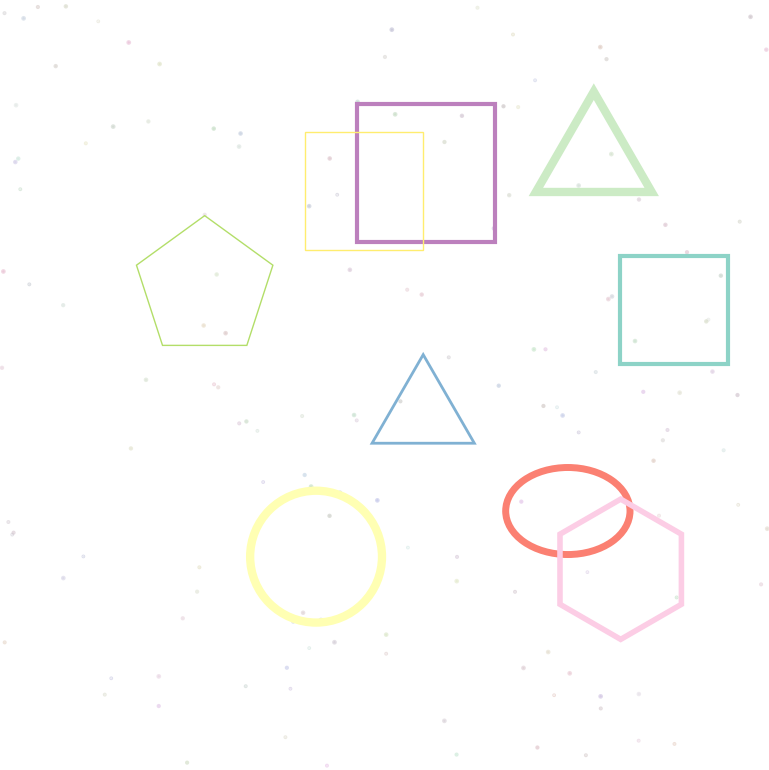[{"shape": "square", "thickness": 1.5, "radius": 0.35, "center": [0.875, 0.597]}, {"shape": "circle", "thickness": 3, "radius": 0.43, "center": [0.41, 0.277]}, {"shape": "oval", "thickness": 2.5, "radius": 0.4, "center": [0.737, 0.336]}, {"shape": "triangle", "thickness": 1, "radius": 0.38, "center": [0.55, 0.463]}, {"shape": "pentagon", "thickness": 0.5, "radius": 0.47, "center": [0.266, 0.627]}, {"shape": "hexagon", "thickness": 2, "radius": 0.46, "center": [0.806, 0.261]}, {"shape": "square", "thickness": 1.5, "radius": 0.45, "center": [0.553, 0.775]}, {"shape": "triangle", "thickness": 3, "radius": 0.43, "center": [0.771, 0.794]}, {"shape": "square", "thickness": 0.5, "radius": 0.39, "center": [0.473, 0.752]}]